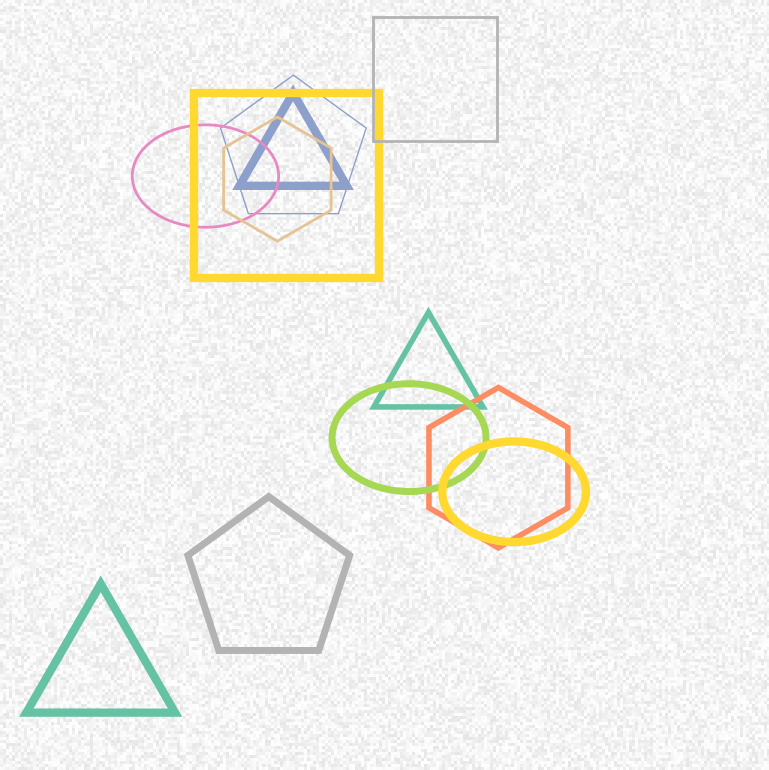[{"shape": "triangle", "thickness": 2, "radius": 0.41, "center": [0.556, 0.512]}, {"shape": "triangle", "thickness": 3, "radius": 0.56, "center": [0.131, 0.13]}, {"shape": "hexagon", "thickness": 2, "radius": 0.52, "center": [0.647, 0.393]}, {"shape": "pentagon", "thickness": 0.5, "radius": 0.5, "center": [0.381, 0.803]}, {"shape": "triangle", "thickness": 3, "radius": 0.4, "center": [0.381, 0.799]}, {"shape": "oval", "thickness": 1, "radius": 0.48, "center": [0.267, 0.771]}, {"shape": "oval", "thickness": 2.5, "radius": 0.5, "center": [0.531, 0.432]}, {"shape": "square", "thickness": 3, "radius": 0.6, "center": [0.372, 0.759]}, {"shape": "oval", "thickness": 3, "radius": 0.47, "center": [0.668, 0.361]}, {"shape": "hexagon", "thickness": 1, "radius": 0.4, "center": [0.36, 0.767]}, {"shape": "pentagon", "thickness": 2.5, "radius": 0.55, "center": [0.349, 0.245]}, {"shape": "square", "thickness": 1, "radius": 0.4, "center": [0.564, 0.897]}]